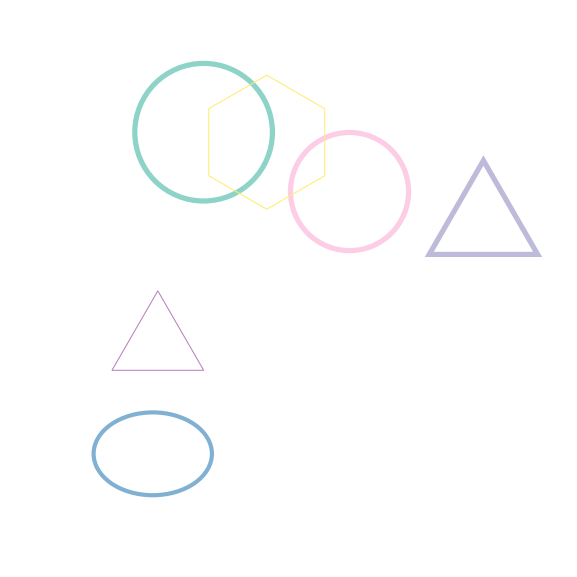[{"shape": "circle", "thickness": 2.5, "radius": 0.6, "center": [0.353, 0.77]}, {"shape": "triangle", "thickness": 2.5, "radius": 0.54, "center": [0.837, 0.613]}, {"shape": "oval", "thickness": 2, "radius": 0.51, "center": [0.265, 0.213]}, {"shape": "circle", "thickness": 2.5, "radius": 0.51, "center": [0.605, 0.667]}, {"shape": "triangle", "thickness": 0.5, "radius": 0.46, "center": [0.273, 0.404]}, {"shape": "hexagon", "thickness": 0.5, "radius": 0.58, "center": [0.462, 0.753]}]